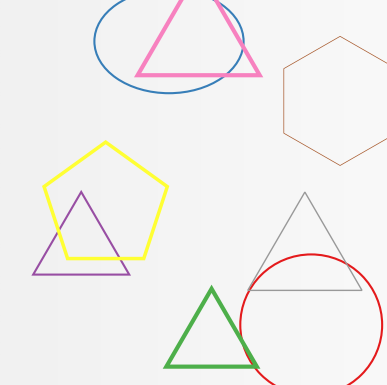[{"shape": "circle", "thickness": 1.5, "radius": 0.92, "center": [0.803, 0.156]}, {"shape": "oval", "thickness": 1.5, "radius": 0.96, "center": [0.436, 0.893]}, {"shape": "triangle", "thickness": 3, "radius": 0.67, "center": [0.546, 0.115]}, {"shape": "triangle", "thickness": 1.5, "radius": 0.72, "center": [0.21, 0.358]}, {"shape": "pentagon", "thickness": 2.5, "radius": 0.84, "center": [0.273, 0.464]}, {"shape": "hexagon", "thickness": 0.5, "radius": 0.84, "center": [0.878, 0.738]}, {"shape": "triangle", "thickness": 3, "radius": 0.91, "center": [0.513, 0.896]}, {"shape": "triangle", "thickness": 1, "radius": 0.85, "center": [0.787, 0.331]}]